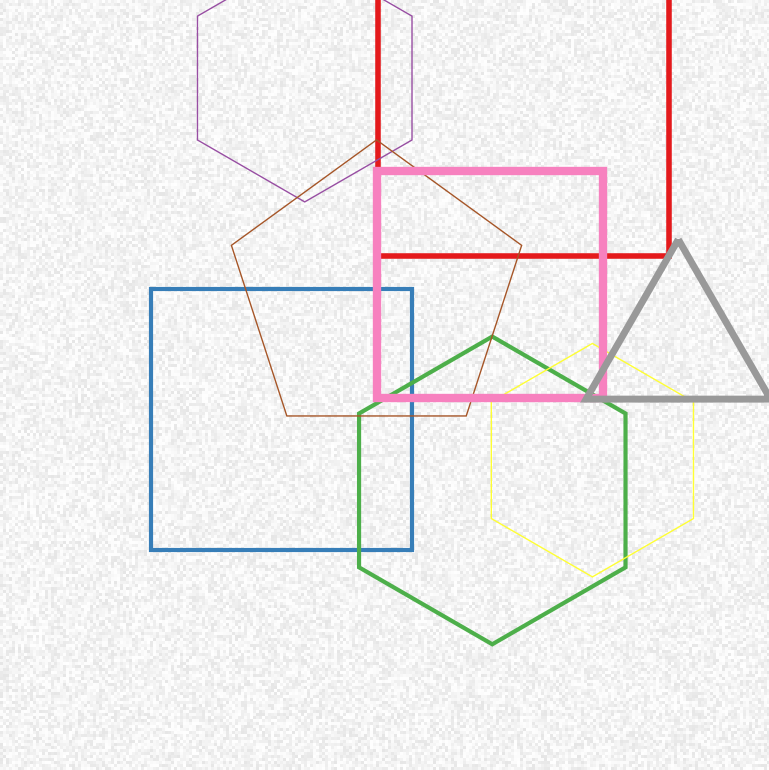[{"shape": "square", "thickness": 2, "radius": 0.94, "center": [0.68, 0.857]}, {"shape": "square", "thickness": 1.5, "radius": 0.85, "center": [0.366, 0.455]}, {"shape": "hexagon", "thickness": 1.5, "radius": 1.0, "center": [0.639, 0.363]}, {"shape": "hexagon", "thickness": 0.5, "radius": 0.8, "center": [0.396, 0.899]}, {"shape": "hexagon", "thickness": 0.5, "radius": 0.76, "center": [0.769, 0.402]}, {"shape": "pentagon", "thickness": 0.5, "radius": 0.99, "center": [0.489, 0.62]}, {"shape": "square", "thickness": 3, "radius": 0.73, "center": [0.637, 0.63]}, {"shape": "triangle", "thickness": 2.5, "radius": 0.69, "center": [0.881, 0.551]}]